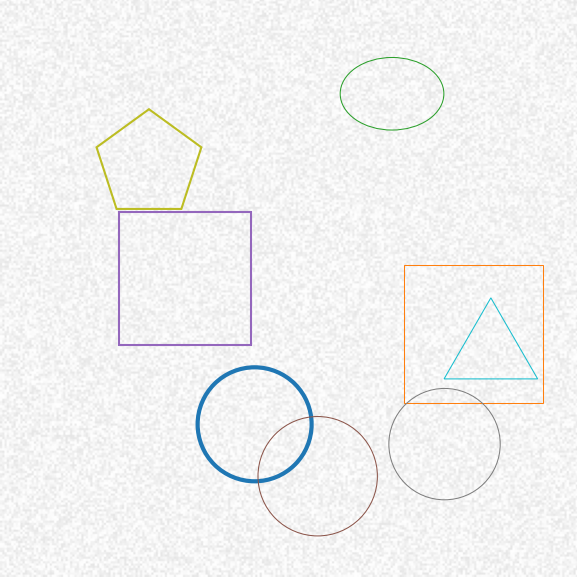[{"shape": "circle", "thickness": 2, "radius": 0.49, "center": [0.441, 0.264]}, {"shape": "square", "thickness": 0.5, "radius": 0.6, "center": [0.82, 0.421]}, {"shape": "oval", "thickness": 0.5, "radius": 0.45, "center": [0.679, 0.837]}, {"shape": "square", "thickness": 1, "radius": 0.57, "center": [0.321, 0.517]}, {"shape": "circle", "thickness": 0.5, "radius": 0.52, "center": [0.55, 0.175]}, {"shape": "circle", "thickness": 0.5, "radius": 0.48, "center": [0.77, 0.23]}, {"shape": "pentagon", "thickness": 1, "radius": 0.48, "center": [0.258, 0.715]}, {"shape": "triangle", "thickness": 0.5, "radius": 0.47, "center": [0.85, 0.39]}]